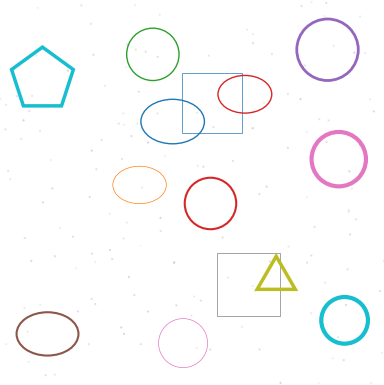[{"shape": "oval", "thickness": 1, "radius": 0.41, "center": [0.448, 0.684]}, {"shape": "square", "thickness": 0.5, "radius": 0.39, "center": [0.551, 0.732]}, {"shape": "oval", "thickness": 0.5, "radius": 0.35, "center": [0.363, 0.52]}, {"shape": "circle", "thickness": 1, "radius": 0.34, "center": [0.397, 0.859]}, {"shape": "oval", "thickness": 1, "radius": 0.35, "center": [0.636, 0.755]}, {"shape": "circle", "thickness": 1.5, "radius": 0.33, "center": [0.547, 0.472]}, {"shape": "circle", "thickness": 2, "radius": 0.4, "center": [0.851, 0.871]}, {"shape": "oval", "thickness": 1.5, "radius": 0.4, "center": [0.123, 0.133]}, {"shape": "circle", "thickness": 3, "radius": 0.35, "center": [0.88, 0.587]}, {"shape": "circle", "thickness": 0.5, "radius": 0.32, "center": [0.476, 0.109]}, {"shape": "square", "thickness": 0.5, "radius": 0.41, "center": [0.646, 0.261]}, {"shape": "triangle", "thickness": 2.5, "radius": 0.29, "center": [0.717, 0.277]}, {"shape": "pentagon", "thickness": 2.5, "radius": 0.42, "center": [0.11, 0.793]}, {"shape": "circle", "thickness": 3, "radius": 0.3, "center": [0.895, 0.168]}]